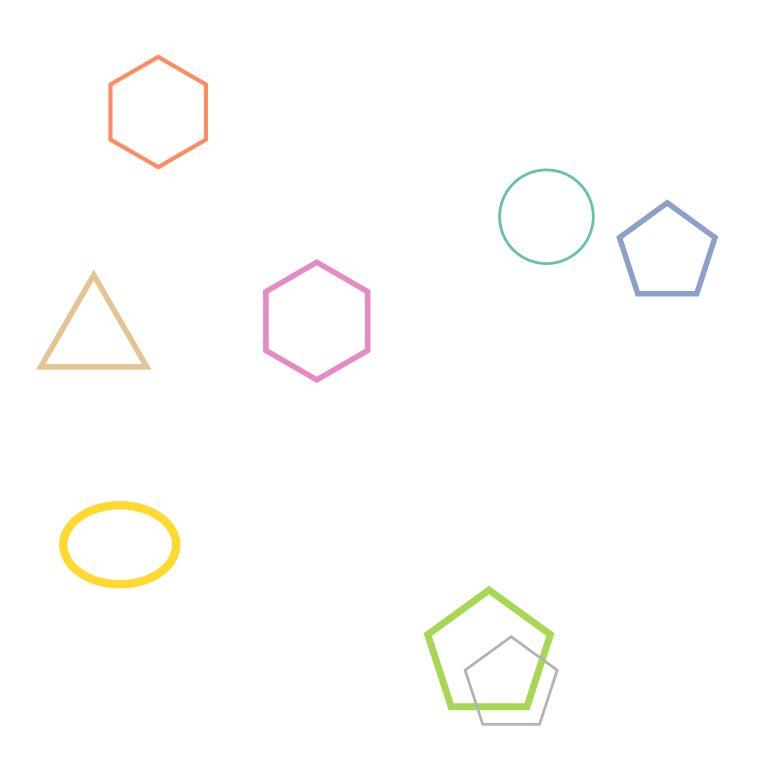[{"shape": "circle", "thickness": 1, "radius": 0.3, "center": [0.71, 0.719]}, {"shape": "hexagon", "thickness": 1.5, "radius": 0.36, "center": [0.205, 0.854]}, {"shape": "pentagon", "thickness": 2, "radius": 0.33, "center": [0.867, 0.671]}, {"shape": "hexagon", "thickness": 2, "radius": 0.38, "center": [0.411, 0.583]}, {"shape": "pentagon", "thickness": 2.5, "radius": 0.42, "center": [0.635, 0.15]}, {"shape": "oval", "thickness": 3, "radius": 0.37, "center": [0.156, 0.292]}, {"shape": "triangle", "thickness": 2, "radius": 0.4, "center": [0.122, 0.563]}, {"shape": "pentagon", "thickness": 1, "radius": 0.31, "center": [0.664, 0.11]}]